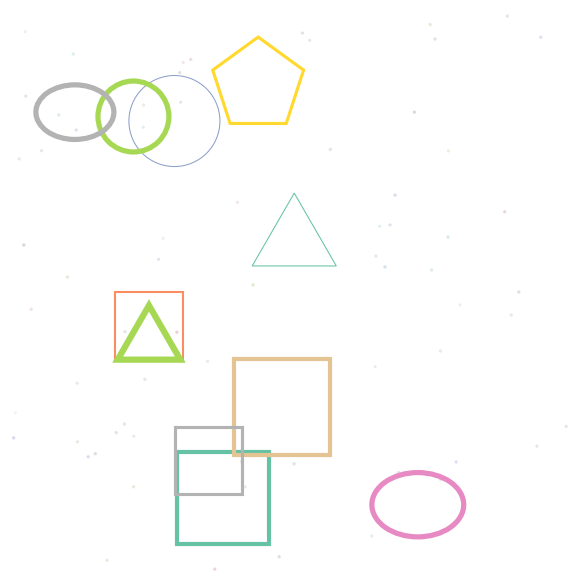[{"shape": "square", "thickness": 2, "radius": 0.4, "center": [0.387, 0.137]}, {"shape": "triangle", "thickness": 0.5, "radius": 0.42, "center": [0.51, 0.581]}, {"shape": "square", "thickness": 1, "radius": 0.3, "center": [0.258, 0.435]}, {"shape": "circle", "thickness": 0.5, "radius": 0.39, "center": [0.302, 0.79]}, {"shape": "oval", "thickness": 2.5, "radius": 0.4, "center": [0.723, 0.125]}, {"shape": "triangle", "thickness": 3, "radius": 0.31, "center": [0.258, 0.408]}, {"shape": "circle", "thickness": 2.5, "radius": 0.31, "center": [0.231, 0.797]}, {"shape": "pentagon", "thickness": 1.5, "radius": 0.41, "center": [0.447, 0.852]}, {"shape": "square", "thickness": 2, "radius": 0.41, "center": [0.488, 0.294]}, {"shape": "square", "thickness": 1.5, "radius": 0.29, "center": [0.361, 0.202]}, {"shape": "oval", "thickness": 2.5, "radius": 0.34, "center": [0.13, 0.805]}]